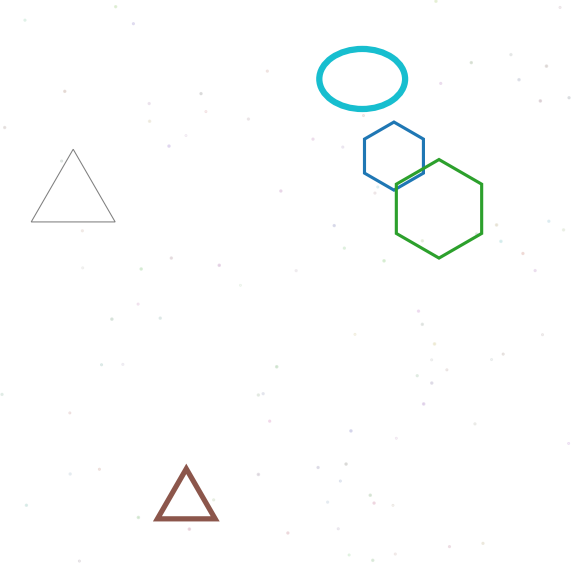[{"shape": "hexagon", "thickness": 1.5, "radius": 0.29, "center": [0.682, 0.729]}, {"shape": "hexagon", "thickness": 1.5, "radius": 0.43, "center": [0.76, 0.638]}, {"shape": "triangle", "thickness": 2.5, "radius": 0.29, "center": [0.323, 0.13]}, {"shape": "triangle", "thickness": 0.5, "radius": 0.42, "center": [0.127, 0.657]}, {"shape": "oval", "thickness": 3, "radius": 0.37, "center": [0.627, 0.862]}]